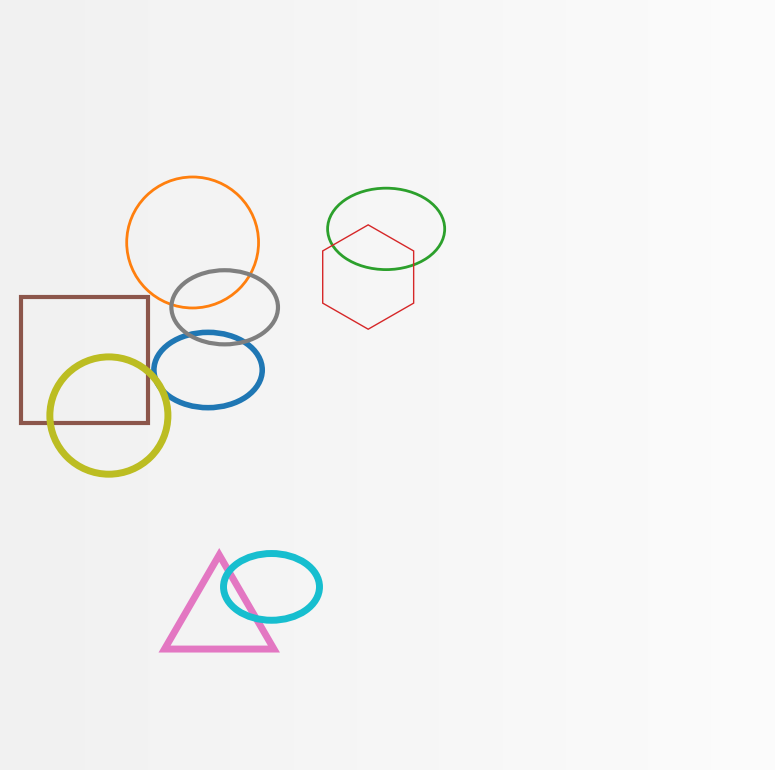[{"shape": "oval", "thickness": 2, "radius": 0.35, "center": [0.268, 0.519]}, {"shape": "circle", "thickness": 1, "radius": 0.43, "center": [0.249, 0.685]}, {"shape": "oval", "thickness": 1, "radius": 0.38, "center": [0.498, 0.703]}, {"shape": "hexagon", "thickness": 0.5, "radius": 0.34, "center": [0.475, 0.64]}, {"shape": "square", "thickness": 1.5, "radius": 0.41, "center": [0.108, 0.532]}, {"shape": "triangle", "thickness": 2.5, "radius": 0.41, "center": [0.283, 0.198]}, {"shape": "oval", "thickness": 1.5, "radius": 0.34, "center": [0.29, 0.601]}, {"shape": "circle", "thickness": 2.5, "radius": 0.38, "center": [0.14, 0.46]}, {"shape": "oval", "thickness": 2.5, "radius": 0.31, "center": [0.35, 0.238]}]